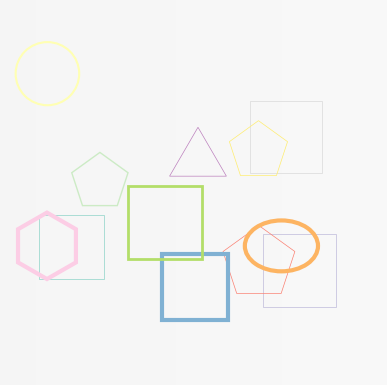[{"shape": "square", "thickness": 0.5, "radius": 0.42, "center": [0.184, 0.357]}, {"shape": "circle", "thickness": 1.5, "radius": 0.41, "center": [0.122, 0.809]}, {"shape": "square", "thickness": 0.5, "radius": 0.47, "center": [0.773, 0.297]}, {"shape": "pentagon", "thickness": 0.5, "radius": 0.49, "center": [0.668, 0.317]}, {"shape": "square", "thickness": 3, "radius": 0.43, "center": [0.502, 0.254]}, {"shape": "oval", "thickness": 3, "radius": 0.47, "center": [0.726, 0.361]}, {"shape": "square", "thickness": 2, "radius": 0.48, "center": [0.427, 0.422]}, {"shape": "hexagon", "thickness": 3, "radius": 0.43, "center": [0.121, 0.362]}, {"shape": "square", "thickness": 0.5, "radius": 0.47, "center": [0.739, 0.643]}, {"shape": "triangle", "thickness": 0.5, "radius": 0.42, "center": [0.511, 0.585]}, {"shape": "pentagon", "thickness": 1, "radius": 0.38, "center": [0.258, 0.528]}, {"shape": "pentagon", "thickness": 0.5, "radius": 0.39, "center": [0.667, 0.608]}]